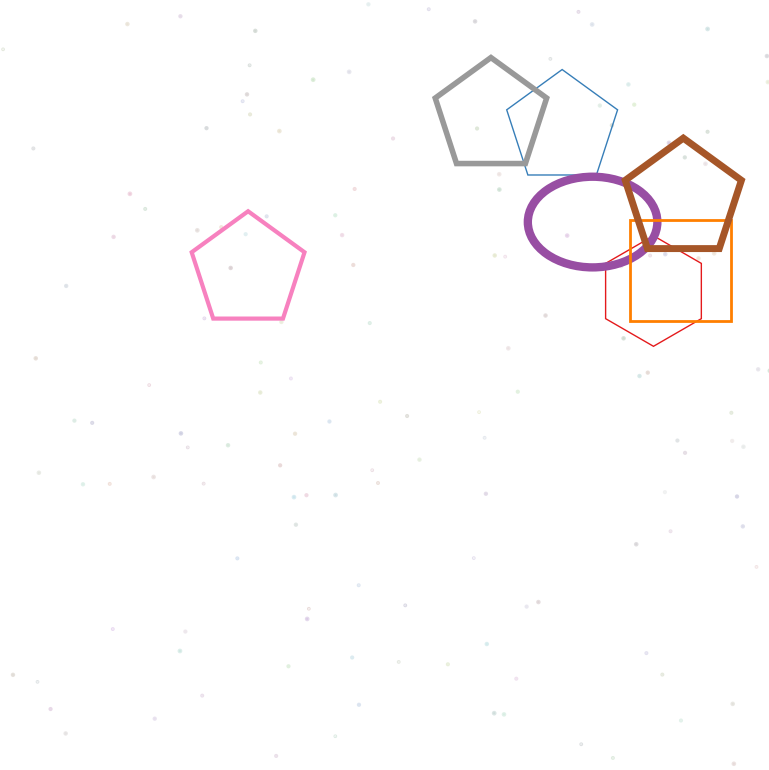[{"shape": "hexagon", "thickness": 0.5, "radius": 0.36, "center": [0.849, 0.622]}, {"shape": "pentagon", "thickness": 0.5, "radius": 0.38, "center": [0.73, 0.834]}, {"shape": "oval", "thickness": 3, "radius": 0.42, "center": [0.77, 0.712]}, {"shape": "square", "thickness": 1, "radius": 0.33, "center": [0.884, 0.649]}, {"shape": "pentagon", "thickness": 2.5, "radius": 0.4, "center": [0.887, 0.741]}, {"shape": "pentagon", "thickness": 1.5, "radius": 0.39, "center": [0.322, 0.649]}, {"shape": "pentagon", "thickness": 2, "radius": 0.38, "center": [0.638, 0.849]}]